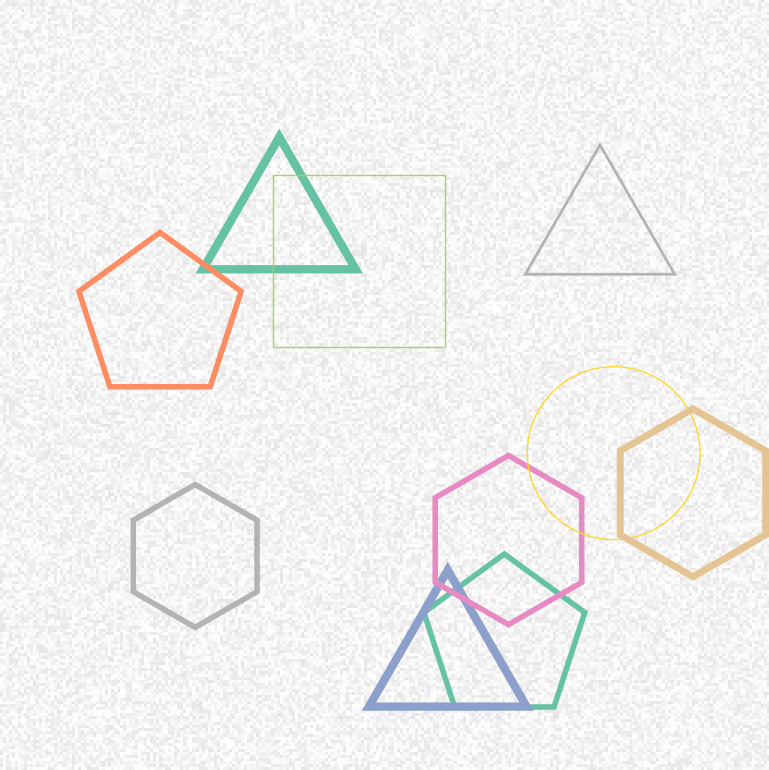[{"shape": "triangle", "thickness": 3, "radius": 0.57, "center": [0.363, 0.708]}, {"shape": "pentagon", "thickness": 2, "radius": 0.55, "center": [0.655, 0.171]}, {"shape": "pentagon", "thickness": 2, "radius": 0.55, "center": [0.208, 0.587]}, {"shape": "triangle", "thickness": 3, "radius": 0.59, "center": [0.582, 0.141]}, {"shape": "hexagon", "thickness": 2, "radius": 0.55, "center": [0.66, 0.299]}, {"shape": "square", "thickness": 0.5, "radius": 0.56, "center": [0.466, 0.661]}, {"shape": "circle", "thickness": 0.5, "radius": 0.56, "center": [0.797, 0.411]}, {"shape": "hexagon", "thickness": 2.5, "radius": 0.55, "center": [0.9, 0.36]}, {"shape": "hexagon", "thickness": 2, "radius": 0.46, "center": [0.253, 0.278]}, {"shape": "triangle", "thickness": 1, "radius": 0.56, "center": [0.779, 0.7]}]